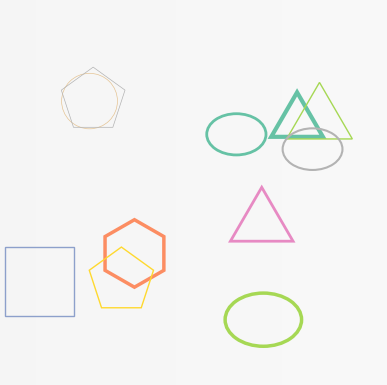[{"shape": "oval", "thickness": 2, "radius": 0.38, "center": [0.61, 0.651]}, {"shape": "triangle", "thickness": 3, "radius": 0.39, "center": [0.767, 0.683]}, {"shape": "hexagon", "thickness": 2.5, "radius": 0.44, "center": [0.347, 0.342]}, {"shape": "square", "thickness": 1, "radius": 0.45, "center": [0.102, 0.269]}, {"shape": "triangle", "thickness": 2, "radius": 0.47, "center": [0.675, 0.42]}, {"shape": "oval", "thickness": 2.5, "radius": 0.49, "center": [0.68, 0.17]}, {"shape": "triangle", "thickness": 1, "radius": 0.49, "center": [0.824, 0.688]}, {"shape": "pentagon", "thickness": 1, "radius": 0.44, "center": [0.313, 0.271]}, {"shape": "circle", "thickness": 0.5, "radius": 0.36, "center": [0.231, 0.738]}, {"shape": "oval", "thickness": 1.5, "radius": 0.39, "center": [0.807, 0.613]}, {"shape": "pentagon", "thickness": 0.5, "radius": 0.43, "center": [0.24, 0.739]}]